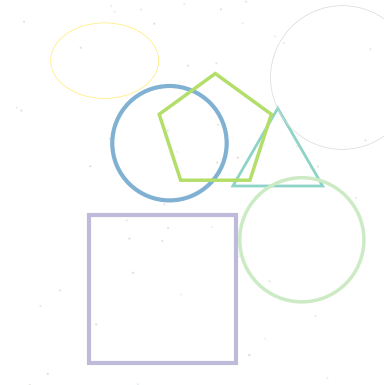[{"shape": "triangle", "thickness": 2, "radius": 0.67, "center": [0.722, 0.584]}, {"shape": "square", "thickness": 3, "radius": 0.96, "center": [0.422, 0.249]}, {"shape": "circle", "thickness": 3, "radius": 0.74, "center": [0.44, 0.628]}, {"shape": "pentagon", "thickness": 2.5, "radius": 0.77, "center": [0.559, 0.656]}, {"shape": "circle", "thickness": 0.5, "radius": 0.93, "center": [0.889, 0.799]}, {"shape": "circle", "thickness": 2.5, "radius": 0.81, "center": [0.784, 0.377]}, {"shape": "oval", "thickness": 0.5, "radius": 0.7, "center": [0.272, 0.843]}]